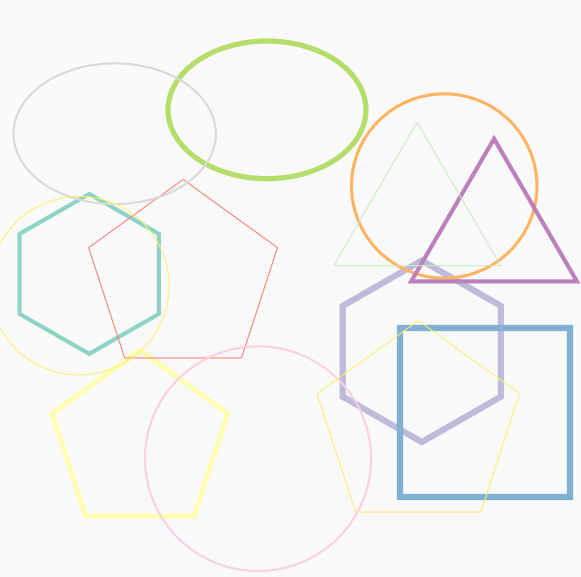[{"shape": "hexagon", "thickness": 2, "radius": 0.69, "center": [0.154, 0.525]}, {"shape": "pentagon", "thickness": 2.5, "radius": 0.79, "center": [0.241, 0.234]}, {"shape": "hexagon", "thickness": 3, "radius": 0.79, "center": [0.726, 0.391]}, {"shape": "pentagon", "thickness": 0.5, "radius": 0.85, "center": [0.315, 0.518]}, {"shape": "square", "thickness": 3, "radius": 0.73, "center": [0.834, 0.285]}, {"shape": "circle", "thickness": 1.5, "radius": 0.8, "center": [0.764, 0.677]}, {"shape": "oval", "thickness": 2.5, "radius": 0.85, "center": [0.459, 0.809]}, {"shape": "circle", "thickness": 1, "radius": 0.97, "center": [0.444, 0.205]}, {"shape": "oval", "thickness": 1, "radius": 0.87, "center": [0.197, 0.768]}, {"shape": "triangle", "thickness": 2, "radius": 0.82, "center": [0.85, 0.594]}, {"shape": "triangle", "thickness": 0.5, "radius": 0.83, "center": [0.718, 0.622]}, {"shape": "circle", "thickness": 0.5, "radius": 0.77, "center": [0.136, 0.504]}, {"shape": "pentagon", "thickness": 0.5, "radius": 0.92, "center": [0.72, 0.261]}]